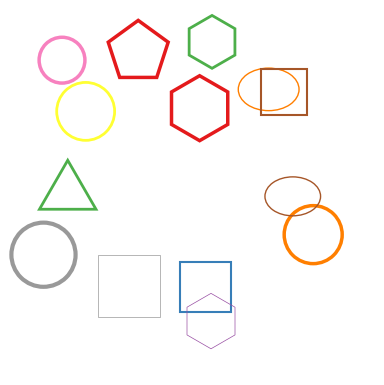[{"shape": "hexagon", "thickness": 2.5, "radius": 0.42, "center": [0.519, 0.719]}, {"shape": "pentagon", "thickness": 2.5, "radius": 0.41, "center": [0.359, 0.865]}, {"shape": "square", "thickness": 1.5, "radius": 0.33, "center": [0.534, 0.254]}, {"shape": "hexagon", "thickness": 2, "radius": 0.34, "center": [0.551, 0.891]}, {"shape": "triangle", "thickness": 2, "radius": 0.42, "center": [0.176, 0.499]}, {"shape": "hexagon", "thickness": 0.5, "radius": 0.36, "center": [0.548, 0.166]}, {"shape": "oval", "thickness": 1, "radius": 0.39, "center": [0.698, 0.768]}, {"shape": "circle", "thickness": 2.5, "radius": 0.38, "center": [0.813, 0.391]}, {"shape": "circle", "thickness": 2, "radius": 0.38, "center": [0.222, 0.711]}, {"shape": "oval", "thickness": 1, "radius": 0.36, "center": [0.76, 0.49]}, {"shape": "square", "thickness": 1.5, "radius": 0.29, "center": [0.737, 0.761]}, {"shape": "circle", "thickness": 2.5, "radius": 0.3, "center": [0.161, 0.844]}, {"shape": "square", "thickness": 0.5, "radius": 0.4, "center": [0.335, 0.257]}, {"shape": "circle", "thickness": 3, "radius": 0.42, "center": [0.113, 0.338]}]